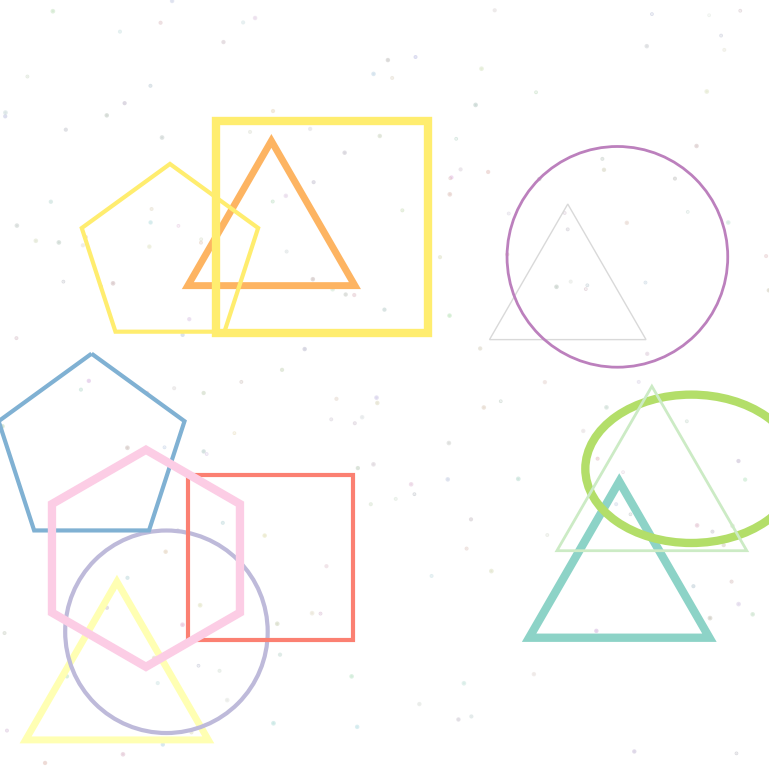[{"shape": "triangle", "thickness": 3, "radius": 0.68, "center": [0.804, 0.239]}, {"shape": "triangle", "thickness": 2.5, "radius": 0.68, "center": [0.152, 0.108]}, {"shape": "circle", "thickness": 1.5, "radius": 0.66, "center": [0.216, 0.18]}, {"shape": "square", "thickness": 1.5, "radius": 0.54, "center": [0.352, 0.276]}, {"shape": "pentagon", "thickness": 1.5, "radius": 0.63, "center": [0.119, 0.414]}, {"shape": "triangle", "thickness": 2.5, "radius": 0.63, "center": [0.352, 0.692]}, {"shape": "oval", "thickness": 3, "radius": 0.69, "center": [0.898, 0.391]}, {"shape": "hexagon", "thickness": 3, "radius": 0.7, "center": [0.19, 0.275]}, {"shape": "triangle", "thickness": 0.5, "radius": 0.59, "center": [0.737, 0.618]}, {"shape": "circle", "thickness": 1, "radius": 0.72, "center": [0.802, 0.666]}, {"shape": "triangle", "thickness": 1, "radius": 0.71, "center": [0.847, 0.356]}, {"shape": "square", "thickness": 3, "radius": 0.69, "center": [0.418, 0.705]}, {"shape": "pentagon", "thickness": 1.5, "radius": 0.6, "center": [0.221, 0.667]}]